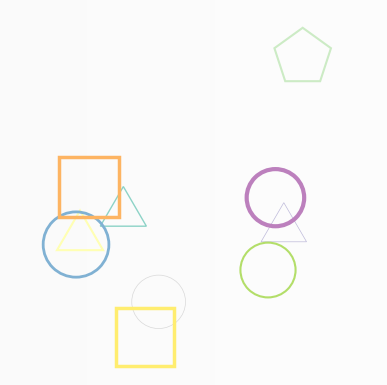[{"shape": "triangle", "thickness": 1, "radius": 0.34, "center": [0.318, 0.447]}, {"shape": "triangle", "thickness": 1.5, "radius": 0.34, "center": [0.207, 0.385]}, {"shape": "triangle", "thickness": 0.5, "radius": 0.34, "center": [0.732, 0.406]}, {"shape": "circle", "thickness": 2, "radius": 0.42, "center": [0.196, 0.365]}, {"shape": "square", "thickness": 2.5, "radius": 0.39, "center": [0.229, 0.514]}, {"shape": "circle", "thickness": 1.5, "radius": 0.36, "center": [0.692, 0.299]}, {"shape": "circle", "thickness": 0.5, "radius": 0.35, "center": [0.409, 0.216]}, {"shape": "circle", "thickness": 3, "radius": 0.37, "center": [0.711, 0.487]}, {"shape": "pentagon", "thickness": 1.5, "radius": 0.38, "center": [0.781, 0.851]}, {"shape": "square", "thickness": 2.5, "radius": 0.38, "center": [0.374, 0.126]}]